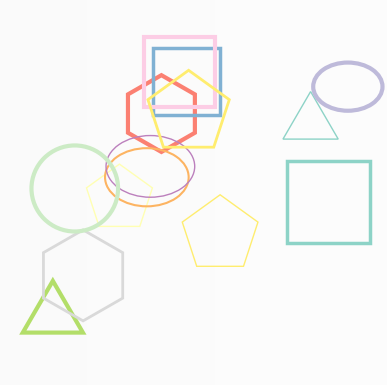[{"shape": "triangle", "thickness": 1, "radius": 0.41, "center": [0.802, 0.68]}, {"shape": "square", "thickness": 2.5, "radius": 0.53, "center": [0.847, 0.475]}, {"shape": "pentagon", "thickness": 1, "radius": 0.45, "center": [0.308, 0.484]}, {"shape": "oval", "thickness": 3, "radius": 0.45, "center": [0.898, 0.775]}, {"shape": "hexagon", "thickness": 3, "radius": 0.5, "center": [0.417, 0.705]}, {"shape": "square", "thickness": 2.5, "radius": 0.44, "center": [0.481, 0.788]}, {"shape": "oval", "thickness": 1.5, "radius": 0.54, "center": [0.379, 0.54]}, {"shape": "triangle", "thickness": 3, "radius": 0.45, "center": [0.136, 0.181]}, {"shape": "square", "thickness": 3, "radius": 0.46, "center": [0.463, 0.813]}, {"shape": "hexagon", "thickness": 2, "radius": 0.59, "center": [0.214, 0.285]}, {"shape": "oval", "thickness": 1, "radius": 0.57, "center": [0.388, 0.568]}, {"shape": "circle", "thickness": 3, "radius": 0.56, "center": [0.193, 0.51]}, {"shape": "pentagon", "thickness": 2, "radius": 0.55, "center": [0.487, 0.707]}, {"shape": "pentagon", "thickness": 1, "radius": 0.51, "center": [0.568, 0.391]}]